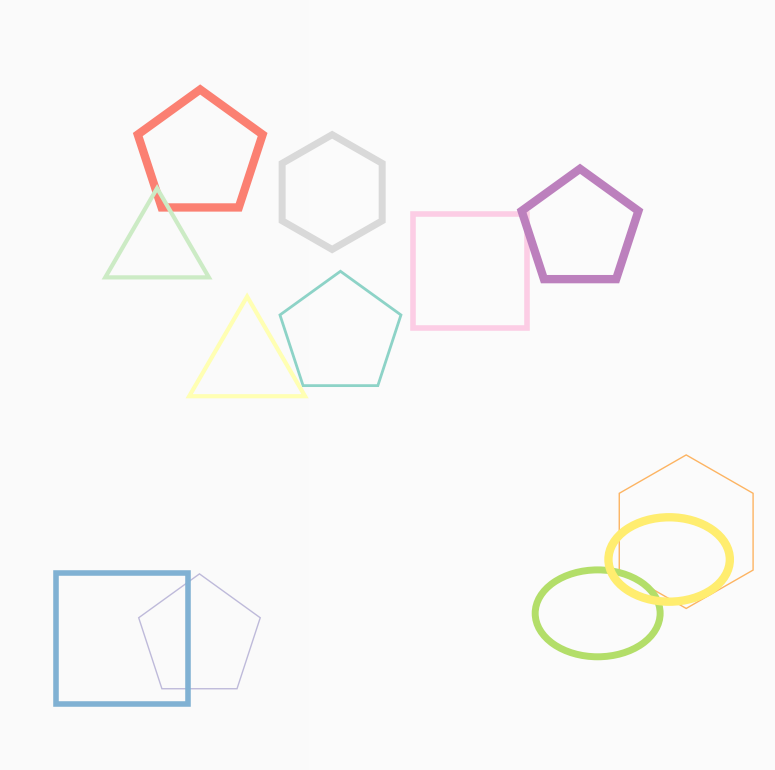[{"shape": "pentagon", "thickness": 1, "radius": 0.41, "center": [0.439, 0.566]}, {"shape": "triangle", "thickness": 1.5, "radius": 0.43, "center": [0.319, 0.529]}, {"shape": "pentagon", "thickness": 0.5, "radius": 0.41, "center": [0.257, 0.172]}, {"shape": "pentagon", "thickness": 3, "radius": 0.42, "center": [0.258, 0.799]}, {"shape": "square", "thickness": 2, "radius": 0.43, "center": [0.157, 0.171]}, {"shape": "hexagon", "thickness": 0.5, "radius": 0.5, "center": [0.885, 0.309]}, {"shape": "oval", "thickness": 2.5, "radius": 0.4, "center": [0.771, 0.203]}, {"shape": "square", "thickness": 2, "radius": 0.37, "center": [0.607, 0.648]}, {"shape": "hexagon", "thickness": 2.5, "radius": 0.37, "center": [0.429, 0.751]}, {"shape": "pentagon", "thickness": 3, "radius": 0.4, "center": [0.748, 0.702]}, {"shape": "triangle", "thickness": 1.5, "radius": 0.39, "center": [0.203, 0.678]}, {"shape": "oval", "thickness": 3, "radius": 0.39, "center": [0.863, 0.273]}]